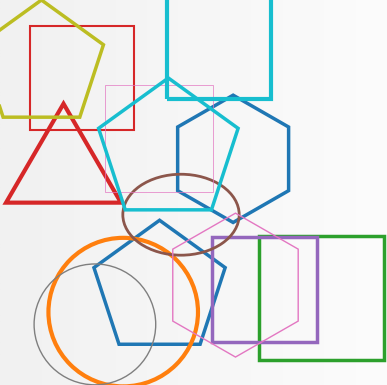[{"shape": "pentagon", "thickness": 2.5, "radius": 0.89, "center": [0.412, 0.25]}, {"shape": "hexagon", "thickness": 2.5, "radius": 0.83, "center": [0.602, 0.587]}, {"shape": "circle", "thickness": 3, "radius": 0.96, "center": [0.318, 0.189]}, {"shape": "square", "thickness": 2.5, "radius": 0.81, "center": [0.831, 0.227]}, {"shape": "triangle", "thickness": 3, "radius": 0.86, "center": [0.164, 0.559]}, {"shape": "square", "thickness": 1.5, "radius": 0.67, "center": [0.212, 0.798]}, {"shape": "square", "thickness": 2.5, "radius": 0.68, "center": [0.684, 0.248]}, {"shape": "oval", "thickness": 2, "radius": 0.75, "center": [0.467, 0.442]}, {"shape": "hexagon", "thickness": 1, "radius": 0.93, "center": [0.608, 0.259]}, {"shape": "square", "thickness": 0.5, "radius": 0.7, "center": [0.411, 0.64]}, {"shape": "circle", "thickness": 1, "radius": 0.78, "center": [0.245, 0.157]}, {"shape": "pentagon", "thickness": 2.5, "radius": 0.84, "center": [0.107, 0.832]}, {"shape": "pentagon", "thickness": 2.5, "radius": 0.95, "center": [0.434, 0.608]}, {"shape": "square", "thickness": 3, "radius": 0.67, "center": [0.566, 0.877]}]